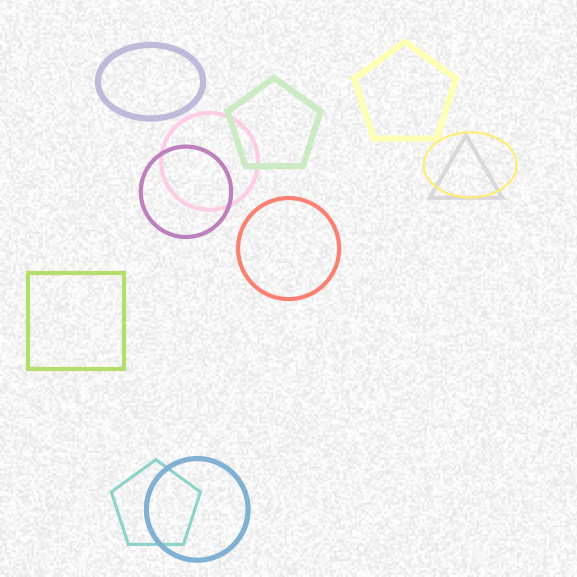[{"shape": "pentagon", "thickness": 1.5, "radius": 0.41, "center": [0.27, 0.122]}, {"shape": "pentagon", "thickness": 3, "radius": 0.46, "center": [0.701, 0.834]}, {"shape": "oval", "thickness": 3, "radius": 0.46, "center": [0.261, 0.858]}, {"shape": "circle", "thickness": 2, "radius": 0.44, "center": [0.5, 0.569]}, {"shape": "circle", "thickness": 2.5, "radius": 0.44, "center": [0.342, 0.117]}, {"shape": "square", "thickness": 2, "radius": 0.42, "center": [0.131, 0.443]}, {"shape": "circle", "thickness": 2, "radius": 0.42, "center": [0.363, 0.72]}, {"shape": "triangle", "thickness": 2, "radius": 0.36, "center": [0.807, 0.693]}, {"shape": "circle", "thickness": 2, "radius": 0.39, "center": [0.322, 0.667]}, {"shape": "pentagon", "thickness": 3, "radius": 0.42, "center": [0.475, 0.78]}, {"shape": "oval", "thickness": 1, "radius": 0.4, "center": [0.814, 0.714]}]